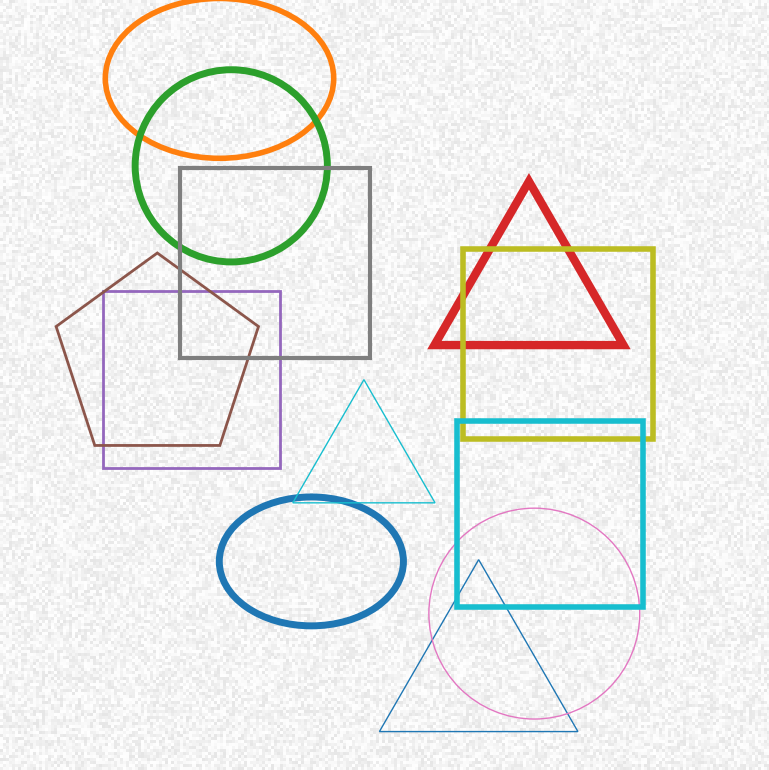[{"shape": "triangle", "thickness": 0.5, "radius": 0.74, "center": [0.622, 0.124]}, {"shape": "oval", "thickness": 2.5, "radius": 0.6, "center": [0.404, 0.271]}, {"shape": "oval", "thickness": 2, "radius": 0.74, "center": [0.285, 0.898]}, {"shape": "circle", "thickness": 2.5, "radius": 0.62, "center": [0.3, 0.785]}, {"shape": "triangle", "thickness": 3, "radius": 0.71, "center": [0.687, 0.623]}, {"shape": "square", "thickness": 1, "radius": 0.58, "center": [0.249, 0.507]}, {"shape": "pentagon", "thickness": 1, "radius": 0.69, "center": [0.204, 0.533]}, {"shape": "circle", "thickness": 0.5, "radius": 0.68, "center": [0.694, 0.203]}, {"shape": "square", "thickness": 1.5, "radius": 0.62, "center": [0.358, 0.659]}, {"shape": "square", "thickness": 2, "radius": 0.62, "center": [0.725, 0.553]}, {"shape": "square", "thickness": 2, "radius": 0.6, "center": [0.715, 0.332]}, {"shape": "triangle", "thickness": 0.5, "radius": 0.53, "center": [0.473, 0.4]}]